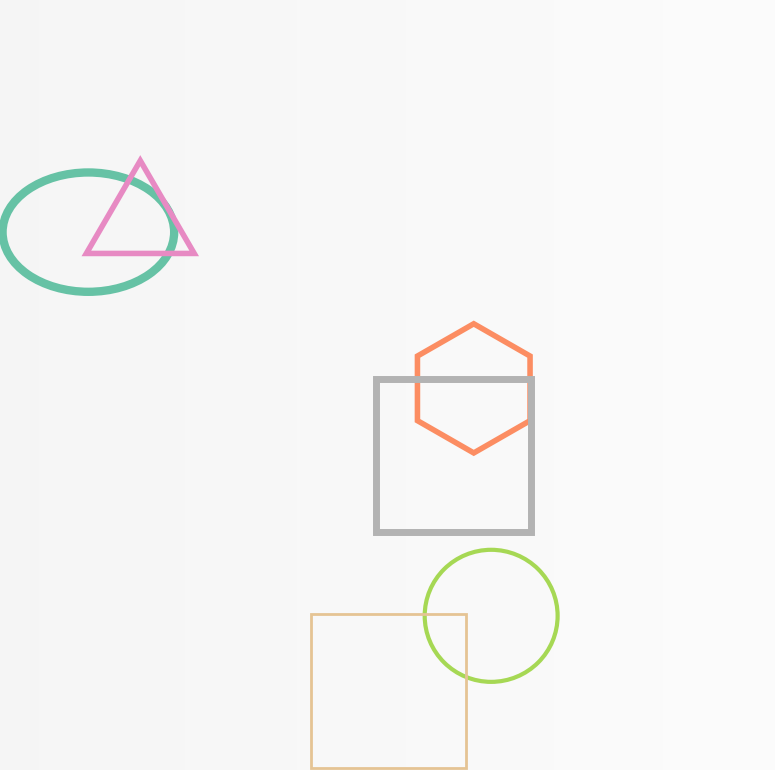[{"shape": "oval", "thickness": 3, "radius": 0.55, "center": [0.114, 0.699]}, {"shape": "hexagon", "thickness": 2, "radius": 0.42, "center": [0.611, 0.496]}, {"shape": "triangle", "thickness": 2, "radius": 0.4, "center": [0.181, 0.711]}, {"shape": "circle", "thickness": 1.5, "radius": 0.43, "center": [0.634, 0.2]}, {"shape": "square", "thickness": 1, "radius": 0.5, "center": [0.501, 0.102]}, {"shape": "square", "thickness": 2.5, "radius": 0.5, "center": [0.585, 0.408]}]